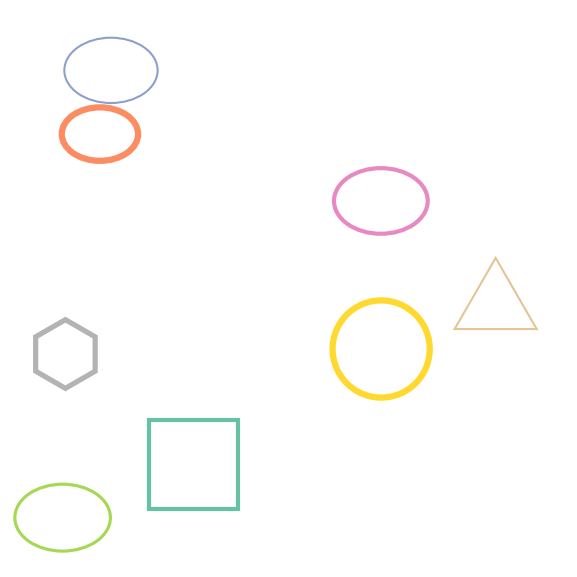[{"shape": "square", "thickness": 2, "radius": 0.39, "center": [0.335, 0.195]}, {"shape": "oval", "thickness": 3, "radius": 0.33, "center": [0.173, 0.767]}, {"shape": "oval", "thickness": 1, "radius": 0.4, "center": [0.192, 0.877]}, {"shape": "oval", "thickness": 2, "radius": 0.41, "center": [0.659, 0.651]}, {"shape": "oval", "thickness": 1.5, "radius": 0.41, "center": [0.108, 0.103]}, {"shape": "circle", "thickness": 3, "radius": 0.42, "center": [0.66, 0.395]}, {"shape": "triangle", "thickness": 1, "radius": 0.41, "center": [0.858, 0.47]}, {"shape": "hexagon", "thickness": 2.5, "radius": 0.3, "center": [0.113, 0.386]}]